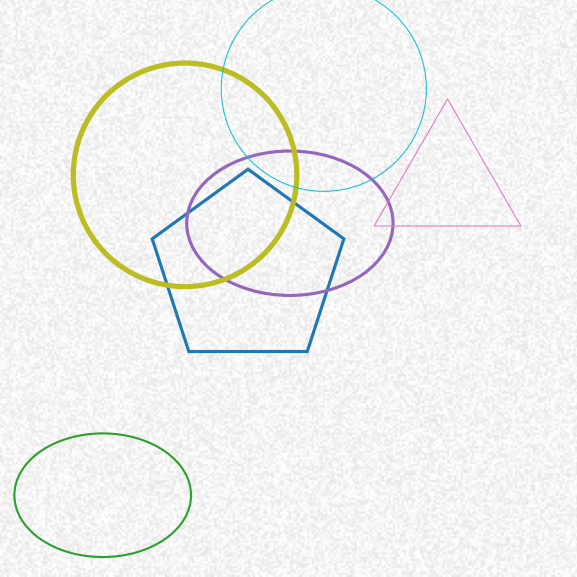[{"shape": "pentagon", "thickness": 1.5, "radius": 0.87, "center": [0.429, 0.532]}, {"shape": "oval", "thickness": 1, "radius": 0.76, "center": [0.178, 0.142]}, {"shape": "oval", "thickness": 1.5, "radius": 0.89, "center": [0.502, 0.613]}, {"shape": "triangle", "thickness": 0.5, "radius": 0.73, "center": [0.775, 0.681]}, {"shape": "circle", "thickness": 2.5, "radius": 0.97, "center": [0.32, 0.696]}, {"shape": "circle", "thickness": 0.5, "radius": 0.89, "center": [0.561, 0.845]}]